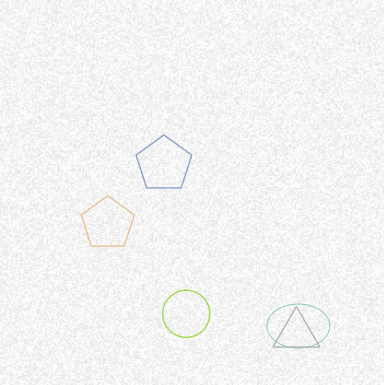[{"shape": "oval", "thickness": 0.5, "radius": 0.41, "center": [0.775, 0.153]}, {"shape": "pentagon", "thickness": 1, "radius": 0.38, "center": [0.426, 0.573]}, {"shape": "circle", "thickness": 1, "radius": 0.31, "center": [0.484, 0.185]}, {"shape": "pentagon", "thickness": 1, "radius": 0.36, "center": [0.28, 0.419]}, {"shape": "triangle", "thickness": 1, "radius": 0.35, "center": [0.77, 0.134]}]